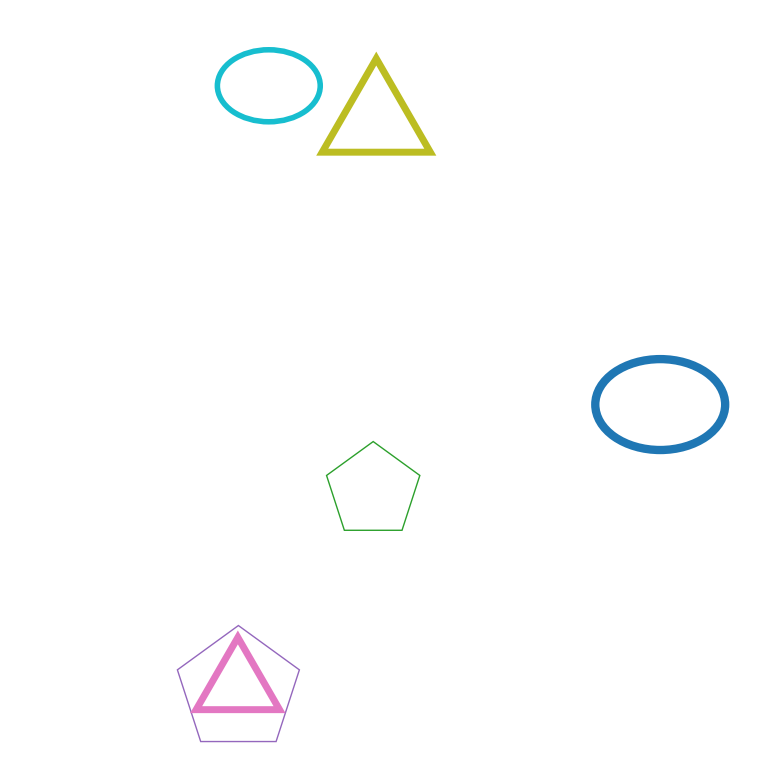[{"shape": "oval", "thickness": 3, "radius": 0.42, "center": [0.857, 0.475]}, {"shape": "pentagon", "thickness": 0.5, "radius": 0.32, "center": [0.485, 0.363]}, {"shape": "pentagon", "thickness": 0.5, "radius": 0.42, "center": [0.31, 0.104]}, {"shape": "triangle", "thickness": 2.5, "radius": 0.31, "center": [0.309, 0.11]}, {"shape": "triangle", "thickness": 2.5, "radius": 0.41, "center": [0.489, 0.843]}, {"shape": "oval", "thickness": 2, "radius": 0.33, "center": [0.349, 0.889]}]